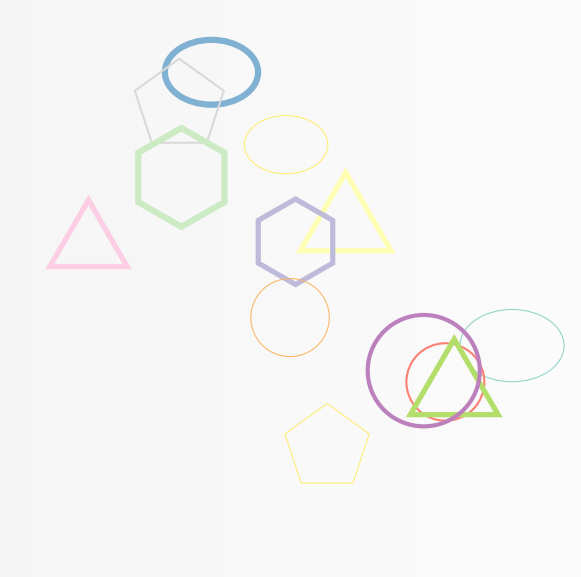[{"shape": "oval", "thickness": 0.5, "radius": 0.45, "center": [0.881, 0.401]}, {"shape": "triangle", "thickness": 2.5, "radius": 0.45, "center": [0.595, 0.61]}, {"shape": "hexagon", "thickness": 2.5, "radius": 0.37, "center": [0.508, 0.581]}, {"shape": "circle", "thickness": 1, "radius": 0.34, "center": [0.766, 0.338]}, {"shape": "oval", "thickness": 3, "radius": 0.4, "center": [0.364, 0.874]}, {"shape": "circle", "thickness": 0.5, "radius": 0.34, "center": [0.499, 0.449]}, {"shape": "triangle", "thickness": 2.5, "radius": 0.44, "center": [0.781, 0.325]}, {"shape": "triangle", "thickness": 2.5, "radius": 0.38, "center": [0.152, 0.576]}, {"shape": "pentagon", "thickness": 1, "radius": 0.4, "center": [0.308, 0.817]}, {"shape": "circle", "thickness": 2, "radius": 0.48, "center": [0.729, 0.357]}, {"shape": "hexagon", "thickness": 3, "radius": 0.43, "center": [0.312, 0.692]}, {"shape": "oval", "thickness": 0.5, "radius": 0.36, "center": [0.492, 0.749]}, {"shape": "pentagon", "thickness": 0.5, "radius": 0.38, "center": [0.563, 0.224]}]